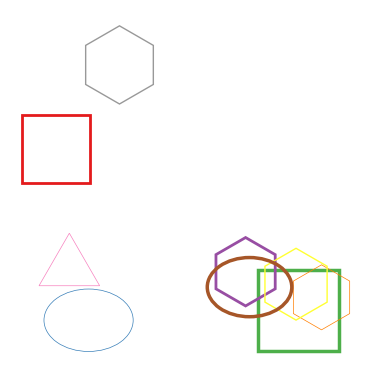[{"shape": "square", "thickness": 2, "radius": 0.44, "center": [0.144, 0.612]}, {"shape": "oval", "thickness": 0.5, "radius": 0.58, "center": [0.23, 0.168]}, {"shape": "square", "thickness": 2.5, "radius": 0.53, "center": [0.776, 0.193]}, {"shape": "hexagon", "thickness": 2, "radius": 0.44, "center": [0.638, 0.294]}, {"shape": "hexagon", "thickness": 0.5, "radius": 0.42, "center": [0.835, 0.228]}, {"shape": "hexagon", "thickness": 1, "radius": 0.47, "center": [0.769, 0.262]}, {"shape": "oval", "thickness": 2.5, "radius": 0.55, "center": [0.648, 0.254]}, {"shape": "triangle", "thickness": 0.5, "radius": 0.45, "center": [0.18, 0.303]}, {"shape": "hexagon", "thickness": 1, "radius": 0.51, "center": [0.31, 0.831]}]